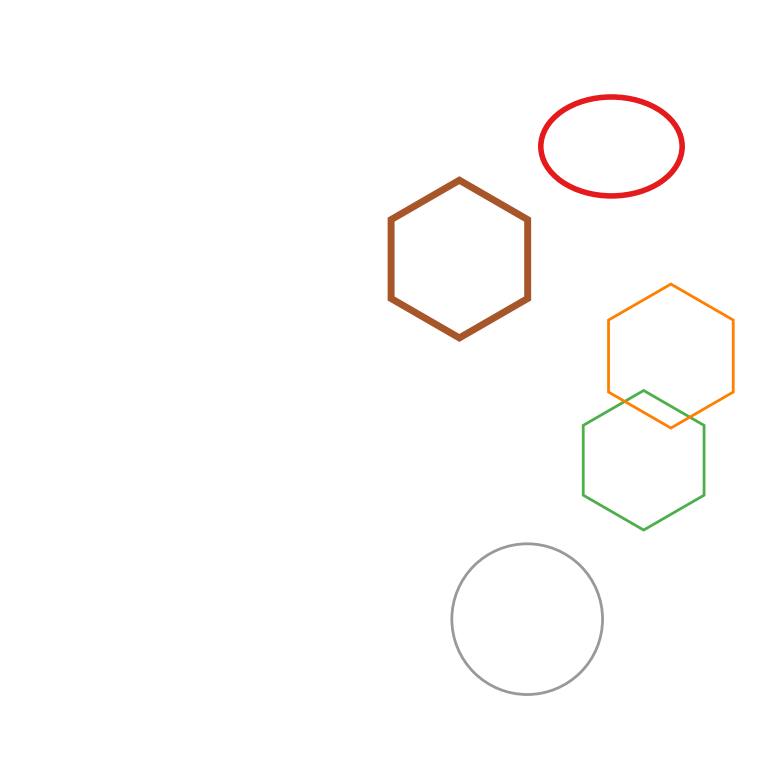[{"shape": "oval", "thickness": 2, "radius": 0.46, "center": [0.794, 0.81]}, {"shape": "hexagon", "thickness": 1, "radius": 0.45, "center": [0.836, 0.402]}, {"shape": "hexagon", "thickness": 1, "radius": 0.47, "center": [0.871, 0.538]}, {"shape": "hexagon", "thickness": 2.5, "radius": 0.51, "center": [0.597, 0.664]}, {"shape": "circle", "thickness": 1, "radius": 0.49, "center": [0.685, 0.196]}]